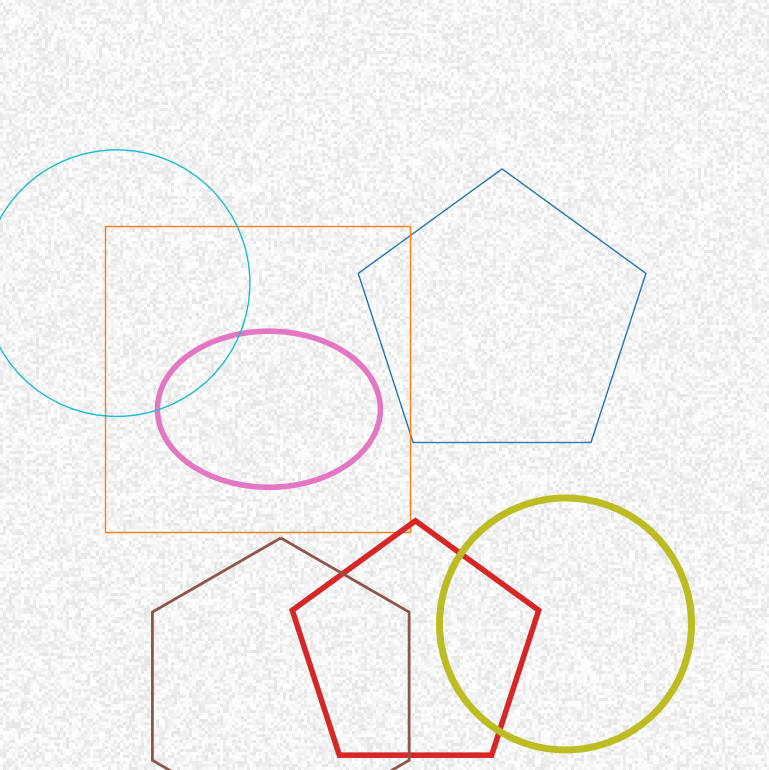[{"shape": "pentagon", "thickness": 0.5, "radius": 0.98, "center": [0.652, 0.584]}, {"shape": "square", "thickness": 0.5, "radius": 0.99, "center": [0.335, 0.508]}, {"shape": "pentagon", "thickness": 2, "radius": 0.84, "center": [0.54, 0.155]}, {"shape": "hexagon", "thickness": 1, "radius": 0.96, "center": [0.365, 0.109]}, {"shape": "oval", "thickness": 2, "radius": 0.72, "center": [0.349, 0.469]}, {"shape": "circle", "thickness": 2.5, "radius": 0.82, "center": [0.734, 0.19]}, {"shape": "circle", "thickness": 0.5, "radius": 0.87, "center": [0.151, 0.632]}]